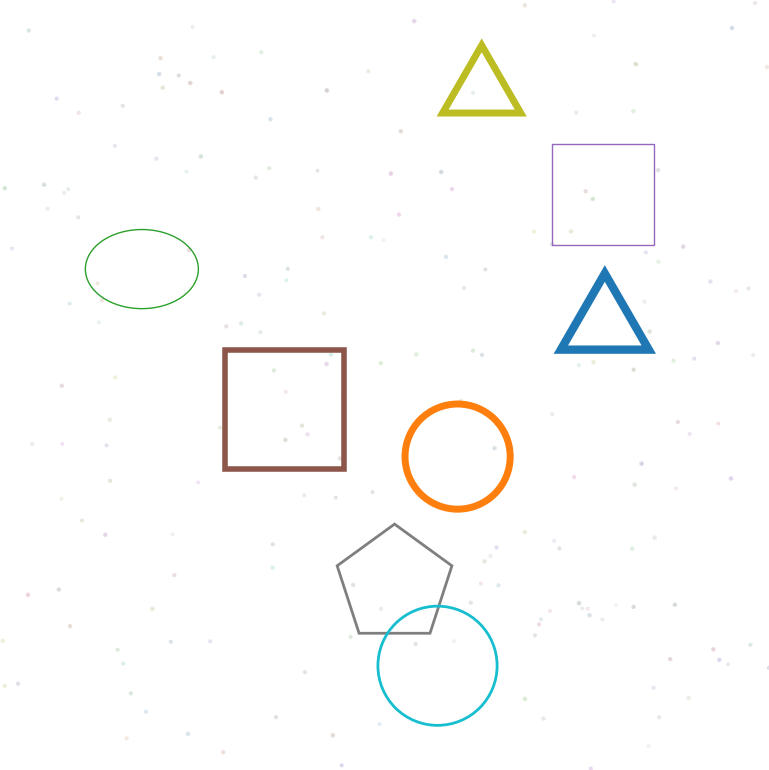[{"shape": "triangle", "thickness": 3, "radius": 0.33, "center": [0.785, 0.579]}, {"shape": "circle", "thickness": 2.5, "radius": 0.34, "center": [0.594, 0.407]}, {"shape": "oval", "thickness": 0.5, "radius": 0.37, "center": [0.184, 0.651]}, {"shape": "square", "thickness": 0.5, "radius": 0.33, "center": [0.783, 0.747]}, {"shape": "square", "thickness": 2, "radius": 0.39, "center": [0.37, 0.468]}, {"shape": "pentagon", "thickness": 1, "radius": 0.39, "center": [0.512, 0.241]}, {"shape": "triangle", "thickness": 2.5, "radius": 0.29, "center": [0.626, 0.883]}, {"shape": "circle", "thickness": 1, "radius": 0.39, "center": [0.568, 0.135]}]